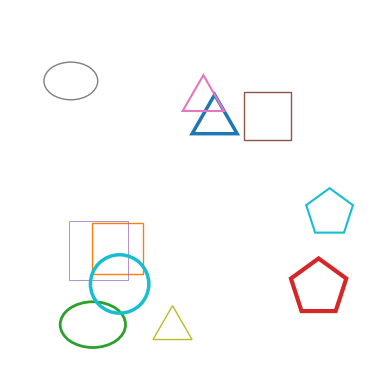[{"shape": "triangle", "thickness": 2.5, "radius": 0.34, "center": [0.558, 0.687]}, {"shape": "square", "thickness": 1, "radius": 0.33, "center": [0.304, 0.354]}, {"shape": "oval", "thickness": 2, "radius": 0.42, "center": [0.241, 0.157]}, {"shape": "pentagon", "thickness": 3, "radius": 0.38, "center": [0.828, 0.253]}, {"shape": "square", "thickness": 0.5, "radius": 0.38, "center": [0.256, 0.35]}, {"shape": "square", "thickness": 1, "radius": 0.31, "center": [0.694, 0.699]}, {"shape": "triangle", "thickness": 1.5, "radius": 0.31, "center": [0.528, 0.743]}, {"shape": "oval", "thickness": 1, "radius": 0.35, "center": [0.184, 0.79]}, {"shape": "triangle", "thickness": 1, "radius": 0.29, "center": [0.448, 0.147]}, {"shape": "circle", "thickness": 2.5, "radius": 0.38, "center": [0.311, 0.262]}, {"shape": "pentagon", "thickness": 1.5, "radius": 0.32, "center": [0.856, 0.447]}]